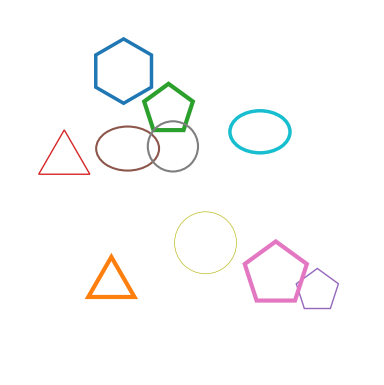[{"shape": "hexagon", "thickness": 2.5, "radius": 0.42, "center": [0.321, 0.815]}, {"shape": "triangle", "thickness": 3, "radius": 0.35, "center": [0.289, 0.263]}, {"shape": "pentagon", "thickness": 3, "radius": 0.33, "center": [0.438, 0.716]}, {"shape": "triangle", "thickness": 1, "radius": 0.38, "center": [0.167, 0.586]}, {"shape": "pentagon", "thickness": 1, "radius": 0.29, "center": [0.824, 0.245]}, {"shape": "oval", "thickness": 1.5, "radius": 0.41, "center": [0.331, 0.614]}, {"shape": "pentagon", "thickness": 3, "radius": 0.42, "center": [0.716, 0.288]}, {"shape": "circle", "thickness": 1.5, "radius": 0.33, "center": [0.449, 0.62]}, {"shape": "circle", "thickness": 0.5, "radius": 0.4, "center": [0.534, 0.369]}, {"shape": "oval", "thickness": 2.5, "radius": 0.39, "center": [0.675, 0.658]}]